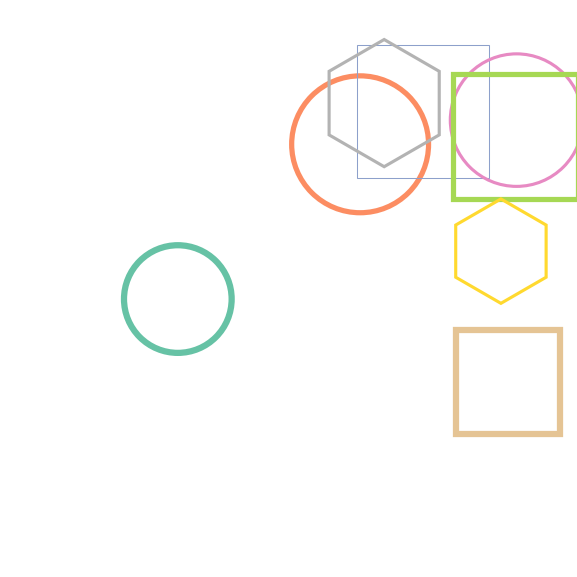[{"shape": "circle", "thickness": 3, "radius": 0.47, "center": [0.308, 0.481]}, {"shape": "circle", "thickness": 2.5, "radius": 0.59, "center": [0.624, 0.749]}, {"shape": "square", "thickness": 0.5, "radius": 0.57, "center": [0.732, 0.806]}, {"shape": "circle", "thickness": 1.5, "radius": 0.57, "center": [0.894, 0.791]}, {"shape": "square", "thickness": 2.5, "radius": 0.54, "center": [0.892, 0.762]}, {"shape": "hexagon", "thickness": 1.5, "radius": 0.45, "center": [0.867, 0.564]}, {"shape": "square", "thickness": 3, "radius": 0.45, "center": [0.88, 0.338]}, {"shape": "hexagon", "thickness": 1.5, "radius": 0.55, "center": [0.665, 0.821]}]